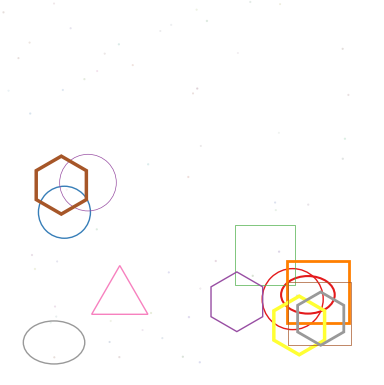[{"shape": "oval", "thickness": 1.5, "radius": 0.35, "center": [0.8, 0.234]}, {"shape": "circle", "thickness": 1, "radius": 0.4, "center": [0.76, 0.223]}, {"shape": "circle", "thickness": 1, "radius": 0.34, "center": [0.167, 0.449]}, {"shape": "square", "thickness": 0.5, "radius": 0.39, "center": [0.688, 0.338]}, {"shape": "circle", "thickness": 0.5, "radius": 0.37, "center": [0.229, 0.526]}, {"shape": "hexagon", "thickness": 1, "radius": 0.39, "center": [0.615, 0.216]}, {"shape": "square", "thickness": 2, "radius": 0.4, "center": [0.826, 0.242]}, {"shape": "hexagon", "thickness": 2.5, "radius": 0.38, "center": [0.777, 0.155]}, {"shape": "square", "thickness": 0.5, "radius": 0.41, "center": [0.83, 0.185]}, {"shape": "hexagon", "thickness": 2.5, "radius": 0.38, "center": [0.159, 0.519]}, {"shape": "triangle", "thickness": 1, "radius": 0.42, "center": [0.311, 0.226]}, {"shape": "hexagon", "thickness": 2, "radius": 0.35, "center": [0.833, 0.172]}, {"shape": "oval", "thickness": 1, "radius": 0.4, "center": [0.14, 0.111]}]